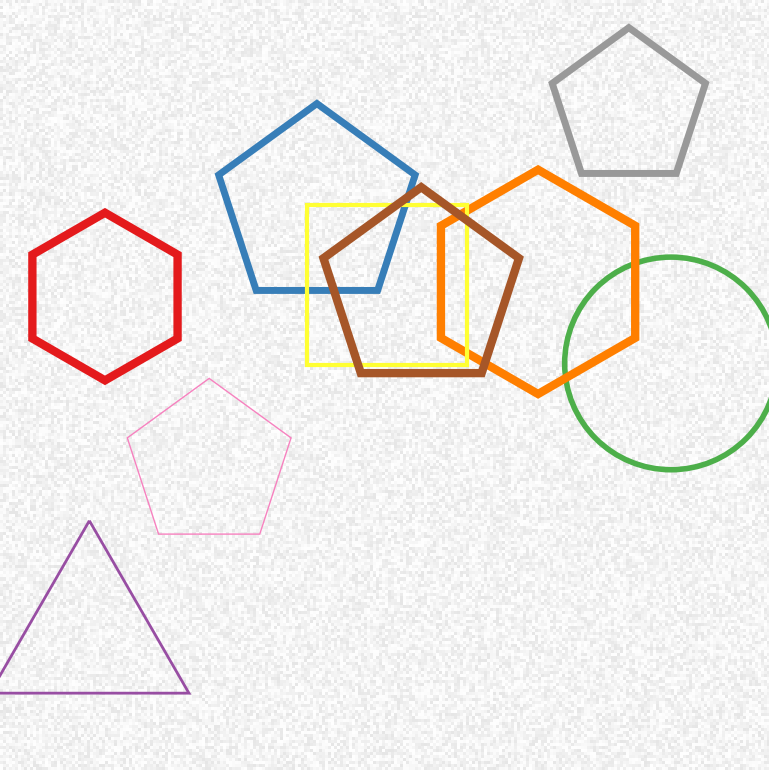[{"shape": "hexagon", "thickness": 3, "radius": 0.54, "center": [0.136, 0.615]}, {"shape": "pentagon", "thickness": 2.5, "radius": 0.67, "center": [0.412, 0.731]}, {"shape": "circle", "thickness": 2, "radius": 0.69, "center": [0.871, 0.528]}, {"shape": "triangle", "thickness": 1, "radius": 0.75, "center": [0.116, 0.174]}, {"shape": "hexagon", "thickness": 3, "radius": 0.73, "center": [0.699, 0.634]}, {"shape": "square", "thickness": 1.5, "radius": 0.52, "center": [0.503, 0.63]}, {"shape": "pentagon", "thickness": 3, "radius": 0.67, "center": [0.547, 0.623]}, {"shape": "pentagon", "thickness": 0.5, "radius": 0.56, "center": [0.272, 0.397]}, {"shape": "pentagon", "thickness": 2.5, "radius": 0.52, "center": [0.817, 0.859]}]